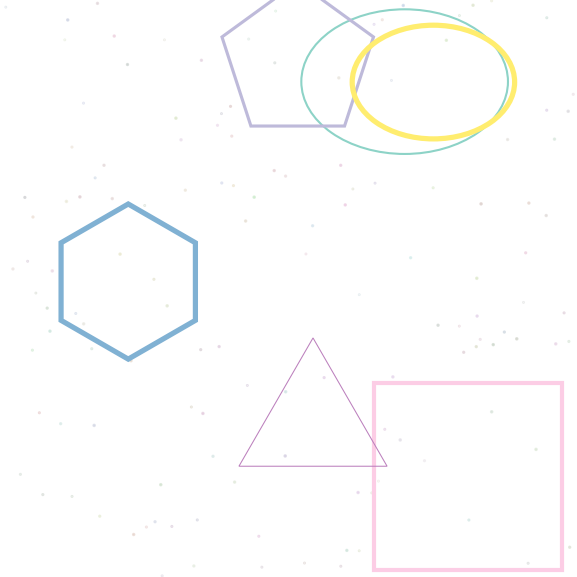[{"shape": "oval", "thickness": 1, "radius": 0.89, "center": [0.701, 0.858]}, {"shape": "pentagon", "thickness": 1.5, "radius": 0.69, "center": [0.516, 0.892]}, {"shape": "hexagon", "thickness": 2.5, "radius": 0.67, "center": [0.222, 0.512]}, {"shape": "square", "thickness": 2, "radius": 0.81, "center": [0.811, 0.174]}, {"shape": "triangle", "thickness": 0.5, "radius": 0.74, "center": [0.542, 0.266]}, {"shape": "oval", "thickness": 2.5, "radius": 0.7, "center": [0.751, 0.857]}]